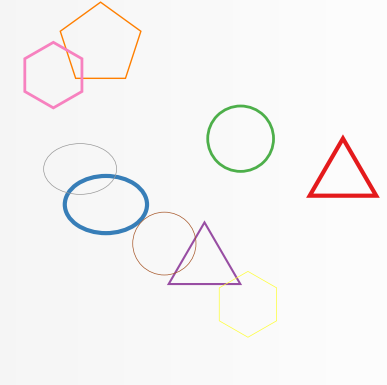[{"shape": "triangle", "thickness": 3, "radius": 0.5, "center": [0.885, 0.541]}, {"shape": "oval", "thickness": 3, "radius": 0.53, "center": [0.273, 0.469]}, {"shape": "circle", "thickness": 2, "radius": 0.42, "center": [0.621, 0.64]}, {"shape": "triangle", "thickness": 1.5, "radius": 0.53, "center": [0.528, 0.316]}, {"shape": "pentagon", "thickness": 1, "radius": 0.55, "center": [0.26, 0.885]}, {"shape": "hexagon", "thickness": 0.5, "radius": 0.43, "center": [0.64, 0.21]}, {"shape": "circle", "thickness": 0.5, "radius": 0.41, "center": [0.424, 0.367]}, {"shape": "hexagon", "thickness": 2, "radius": 0.43, "center": [0.138, 0.805]}, {"shape": "oval", "thickness": 0.5, "radius": 0.47, "center": [0.207, 0.561]}]